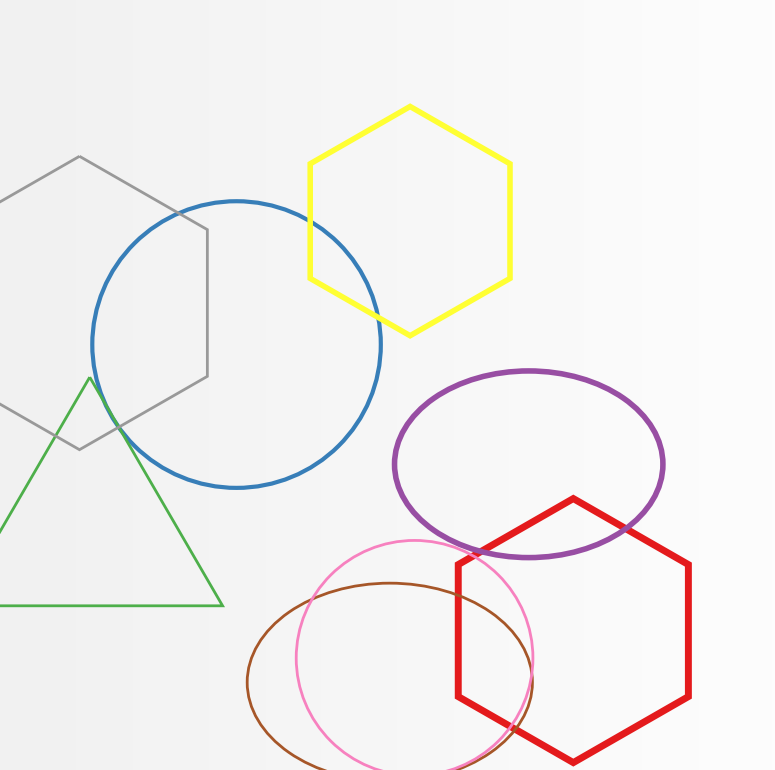[{"shape": "hexagon", "thickness": 2.5, "radius": 0.86, "center": [0.74, 0.181]}, {"shape": "circle", "thickness": 1.5, "radius": 0.93, "center": [0.305, 0.553]}, {"shape": "triangle", "thickness": 1, "radius": 0.99, "center": [0.116, 0.312]}, {"shape": "oval", "thickness": 2, "radius": 0.87, "center": [0.682, 0.397]}, {"shape": "hexagon", "thickness": 2, "radius": 0.74, "center": [0.529, 0.713]}, {"shape": "oval", "thickness": 1, "radius": 0.92, "center": [0.503, 0.114]}, {"shape": "circle", "thickness": 1, "radius": 0.76, "center": [0.535, 0.145]}, {"shape": "hexagon", "thickness": 1, "radius": 0.95, "center": [0.103, 0.607]}]